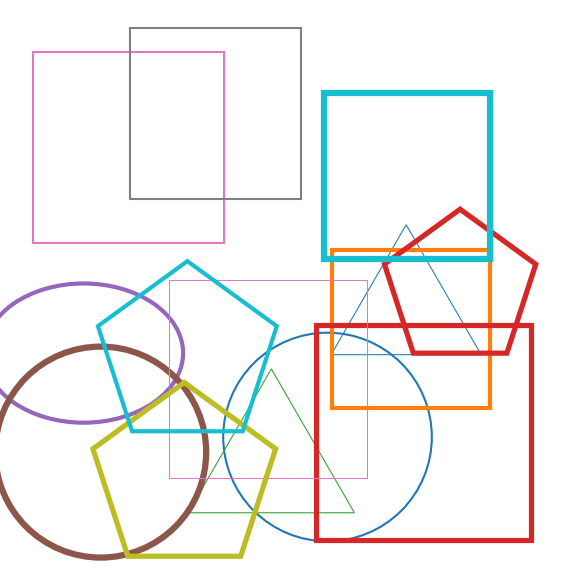[{"shape": "circle", "thickness": 1, "radius": 0.9, "center": [0.567, 0.242]}, {"shape": "triangle", "thickness": 0.5, "radius": 0.75, "center": [0.703, 0.46]}, {"shape": "square", "thickness": 2, "radius": 0.69, "center": [0.712, 0.43]}, {"shape": "triangle", "thickness": 0.5, "radius": 0.83, "center": [0.47, 0.194]}, {"shape": "square", "thickness": 2.5, "radius": 0.93, "center": [0.733, 0.251]}, {"shape": "pentagon", "thickness": 2.5, "radius": 0.69, "center": [0.797, 0.499]}, {"shape": "oval", "thickness": 2, "radius": 0.86, "center": [0.145, 0.388]}, {"shape": "circle", "thickness": 3, "radius": 0.91, "center": [0.174, 0.216]}, {"shape": "square", "thickness": 1, "radius": 0.83, "center": [0.223, 0.744]}, {"shape": "square", "thickness": 0.5, "radius": 0.86, "center": [0.464, 0.343]}, {"shape": "square", "thickness": 1, "radius": 0.74, "center": [0.374, 0.803]}, {"shape": "pentagon", "thickness": 2.5, "radius": 0.83, "center": [0.319, 0.171]}, {"shape": "pentagon", "thickness": 2, "radius": 0.81, "center": [0.324, 0.384]}, {"shape": "square", "thickness": 3, "radius": 0.72, "center": [0.705, 0.695]}]